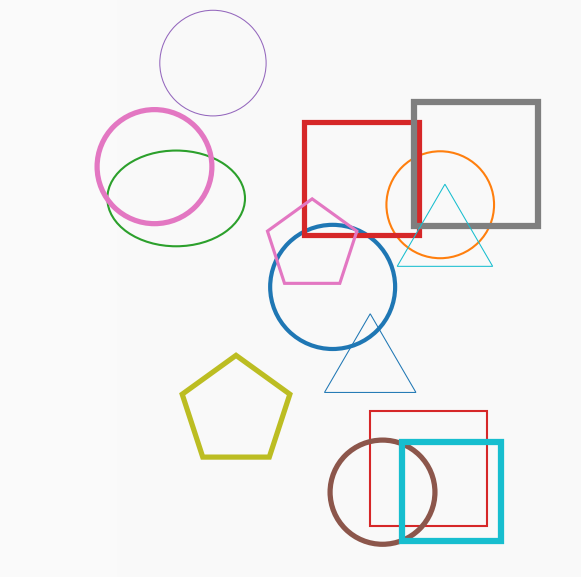[{"shape": "triangle", "thickness": 0.5, "radius": 0.45, "center": [0.637, 0.365]}, {"shape": "circle", "thickness": 2, "radius": 0.54, "center": [0.572, 0.502]}, {"shape": "circle", "thickness": 1, "radius": 0.46, "center": [0.757, 0.645]}, {"shape": "oval", "thickness": 1, "radius": 0.59, "center": [0.303, 0.656]}, {"shape": "square", "thickness": 1, "radius": 0.5, "center": [0.737, 0.188]}, {"shape": "square", "thickness": 2.5, "radius": 0.49, "center": [0.622, 0.69]}, {"shape": "circle", "thickness": 0.5, "radius": 0.46, "center": [0.366, 0.89]}, {"shape": "circle", "thickness": 2.5, "radius": 0.45, "center": [0.658, 0.147]}, {"shape": "circle", "thickness": 2.5, "radius": 0.49, "center": [0.266, 0.711]}, {"shape": "pentagon", "thickness": 1.5, "radius": 0.4, "center": [0.537, 0.574]}, {"shape": "square", "thickness": 3, "radius": 0.53, "center": [0.819, 0.715]}, {"shape": "pentagon", "thickness": 2.5, "radius": 0.49, "center": [0.406, 0.286]}, {"shape": "triangle", "thickness": 0.5, "radius": 0.47, "center": [0.765, 0.585]}, {"shape": "square", "thickness": 3, "radius": 0.43, "center": [0.777, 0.148]}]